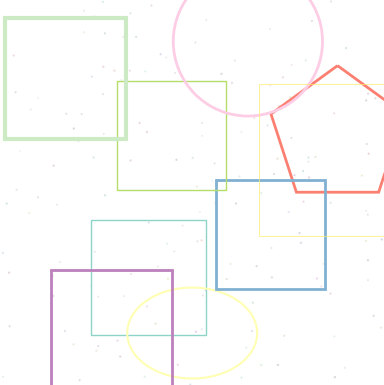[{"shape": "square", "thickness": 1, "radius": 0.74, "center": [0.386, 0.279]}, {"shape": "oval", "thickness": 1.5, "radius": 0.84, "center": [0.499, 0.135]}, {"shape": "pentagon", "thickness": 2, "radius": 0.91, "center": [0.877, 0.648]}, {"shape": "square", "thickness": 2, "radius": 0.7, "center": [0.702, 0.391]}, {"shape": "square", "thickness": 1, "radius": 0.71, "center": [0.445, 0.648]}, {"shape": "circle", "thickness": 2, "radius": 0.97, "center": [0.644, 0.892]}, {"shape": "square", "thickness": 2, "radius": 0.79, "center": [0.29, 0.143]}, {"shape": "square", "thickness": 3, "radius": 0.79, "center": [0.171, 0.796]}, {"shape": "square", "thickness": 0.5, "radius": 0.99, "center": [0.871, 0.584]}]